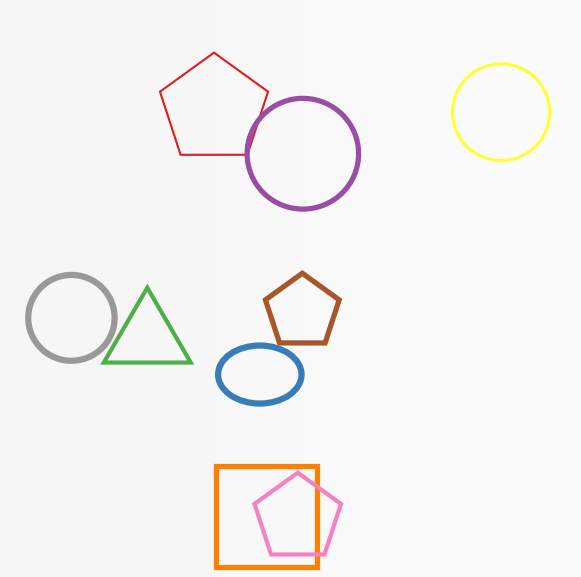[{"shape": "pentagon", "thickness": 1, "radius": 0.49, "center": [0.368, 0.81]}, {"shape": "oval", "thickness": 3, "radius": 0.36, "center": [0.447, 0.351]}, {"shape": "triangle", "thickness": 2, "radius": 0.43, "center": [0.253, 0.415]}, {"shape": "circle", "thickness": 2.5, "radius": 0.48, "center": [0.521, 0.733]}, {"shape": "square", "thickness": 2.5, "radius": 0.43, "center": [0.458, 0.105]}, {"shape": "circle", "thickness": 1.5, "radius": 0.42, "center": [0.862, 0.805]}, {"shape": "pentagon", "thickness": 2.5, "radius": 0.33, "center": [0.52, 0.459]}, {"shape": "pentagon", "thickness": 2, "radius": 0.39, "center": [0.512, 0.102]}, {"shape": "circle", "thickness": 3, "radius": 0.37, "center": [0.123, 0.449]}]